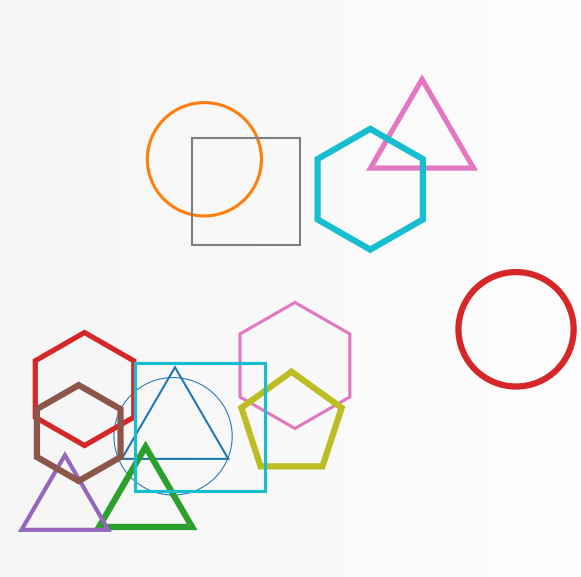[{"shape": "circle", "thickness": 0.5, "radius": 0.51, "center": [0.298, 0.244]}, {"shape": "triangle", "thickness": 1, "radius": 0.53, "center": [0.301, 0.257]}, {"shape": "circle", "thickness": 1.5, "radius": 0.49, "center": [0.352, 0.723]}, {"shape": "triangle", "thickness": 3, "radius": 0.46, "center": [0.25, 0.133]}, {"shape": "hexagon", "thickness": 2.5, "radius": 0.49, "center": [0.145, 0.326]}, {"shape": "circle", "thickness": 3, "radius": 0.5, "center": [0.888, 0.429]}, {"shape": "triangle", "thickness": 2, "radius": 0.43, "center": [0.112, 0.125]}, {"shape": "hexagon", "thickness": 3, "radius": 0.42, "center": [0.135, 0.249]}, {"shape": "triangle", "thickness": 2.5, "radius": 0.51, "center": [0.726, 0.759]}, {"shape": "hexagon", "thickness": 1.5, "radius": 0.55, "center": [0.507, 0.366]}, {"shape": "square", "thickness": 1, "radius": 0.46, "center": [0.423, 0.667]}, {"shape": "pentagon", "thickness": 3, "radius": 0.45, "center": [0.502, 0.265]}, {"shape": "square", "thickness": 1.5, "radius": 0.56, "center": [0.344, 0.26]}, {"shape": "hexagon", "thickness": 3, "radius": 0.52, "center": [0.637, 0.671]}]